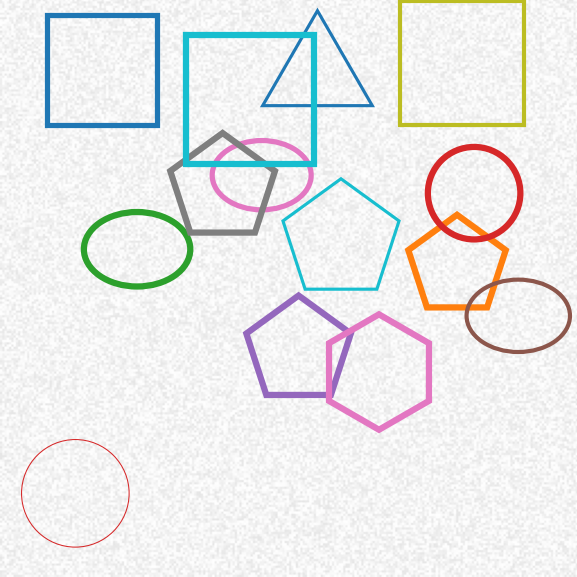[{"shape": "square", "thickness": 2.5, "radius": 0.47, "center": [0.177, 0.878]}, {"shape": "triangle", "thickness": 1.5, "radius": 0.55, "center": [0.55, 0.871]}, {"shape": "pentagon", "thickness": 3, "radius": 0.44, "center": [0.791, 0.539]}, {"shape": "oval", "thickness": 3, "radius": 0.46, "center": [0.237, 0.568]}, {"shape": "circle", "thickness": 0.5, "radius": 0.47, "center": [0.13, 0.145]}, {"shape": "circle", "thickness": 3, "radius": 0.4, "center": [0.821, 0.665]}, {"shape": "pentagon", "thickness": 3, "radius": 0.48, "center": [0.517, 0.392]}, {"shape": "oval", "thickness": 2, "radius": 0.45, "center": [0.897, 0.452]}, {"shape": "hexagon", "thickness": 3, "radius": 0.5, "center": [0.656, 0.355]}, {"shape": "oval", "thickness": 2.5, "radius": 0.43, "center": [0.453, 0.696]}, {"shape": "pentagon", "thickness": 3, "radius": 0.48, "center": [0.385, 0.673]}, {"shape": "square", "thickness": 2, "radius": 0.54, "center": [0.8, 0.89]}, {"shape": "pentagon", "thickness": 1.5, "radius": 0.53, "center": [0.59, 0.584]}, {"shape": "square", "thickness": 3, "radius": 0.56, "center": [0.433, 0.827]}]